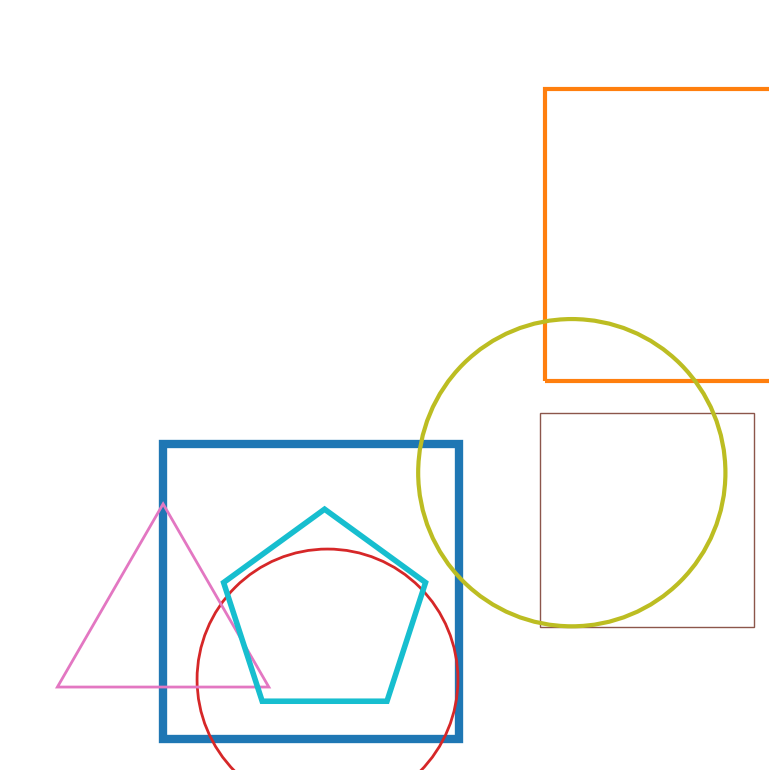[{"shape": "square", "thickness": 3, "radius": 0.96, "center": [0.404, 0.232]}, {"shape": "square", "thickness": 1.5, "radius": 0.95, "center": [0.898, 0.695]}, {"shape": "circle", "thickness": 1, "radius": 0.85, "center": [0.425, 0.118]}, {"shape": "square", "thickness": 0.5, "radius": 0.69, "center": [0.84, 0.325]}, {"shape": "triangle", "thickness": 1, "radius": 0.79, "center": [0.212, 0.187]}, {"shape": "circle", "thickness": 1.5, "radius": 1.0, "center": [0.743, 0.386]}, {"shape": "pentagon", "thickness": 2, "radius": 0.69, "center": [0.422, 0.201]}]